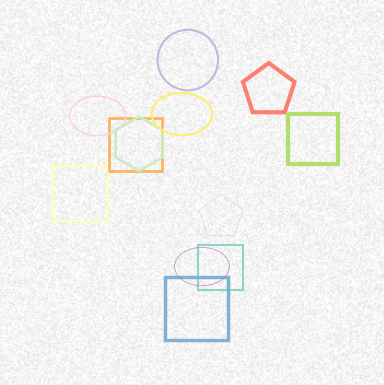[{"shape": "square", "thickness": 1.5, "radius": 0.29, "center": [0.573, 0.306]}, {"shape": "square", "thickness": 1.5, "radius": 0.36, "center": [0.208, 0.497]}, {"shape": "circle", "thickness": 1.5, "radius": 0.39, "center": [0.488, 0.844]}, {"shape": "pentagon", "thickness": 3, "radius": 0.35, "center": [0.698, 0.766]}, {"shape": "square", "thickness": 2.5, "radius": 0.41, "center": [0.511, 0.199]}, {"shape": "square", "thickness": 2, "radius": 0.34, "center": [0.352, 0.624]}, {"shape": "square", "thickness": 3, "radius": 0.33, "center": [0.814, 0.639]}, {"shape": "oval", "thickness": 1, "radius": 0.36, "center": [0.254, 0.699]}, {"shape": "pentagon", "thickness": 0.5, "radius": 0.3, "center": [0.574, 0.436]}, {"shape": "oval", "thickness": 0.5, "radius": 0.36, "center": [0.525, 0.308]}, {"shape": "hexagon", "thickness": 2, "radius": 0.35, "center": [0.361, 0.627]}, {"shape": "oval", "thickness": 1.5, "radius": 0.39, "center": [0.472, 0.704]}]